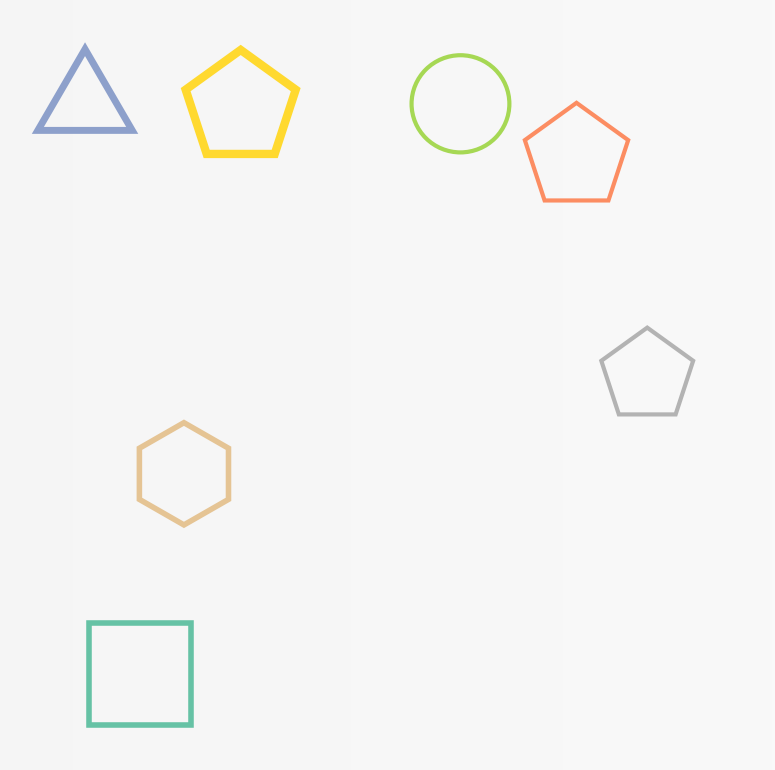[{"shape": "square", "thickness": 2, "radius": 0.33, "center": [0.181, 0.124]}, {"shape": "pentagon", "thickness": 1.5, "radius": 0.35, "center": [0.744, 0.796]}, {"shape": "triangle", "thickness": 2.5, "radius": 0.35, "center": [0.11, 0.866]}, {"shape": "circle", "thickness": 1.5, "radius": 0.32, "center": [0.594, 0.865]}, {"shape": "pentagon", "thickness": 3, "radius": 0.37, "center": [0.311, 0.86]}, {"shape": "hexagon", "thickness": 2, "radius": 0.33, "center": [0.237, 0.385]}, {"shape": "pentagon", "thickness": 1.5, "radius": 0.31, "center": [0.835, 0.512]}]